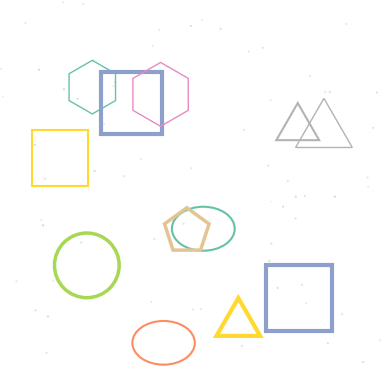[{"shape": "hexagon", "thickness": 1, "radius": 0.35, "center": [0.24, 0.774]}, {"shape": "oval", "thickness": 1.5, "radius": 0.41, "center": [0.528, 0.406]}, {"shape": "oval", "thickness": 1.5, "radius": 0.41, "center": [0.425, 0.11]}, {"shape": "square", "thickness": 3, "radius": 0.4, "center": [0.342, 0.733]}, {"shape": "square", "thickness": 3, "radius": 0.43, "center": [0.776, 0.227]}, {"shape": "hexagon", "thickness": 1, "radius": 0.41, "center": [0.417, 0.755]}, {"shape": "circle", "thickness": 2.5, "radius": 0.42, "center": [0.226, 0.311]}, {"shape": "triangle", "thickness": 3, "radius": 0.33, "center": [0.619, 0.16]}, {"shape": "square", "thickness": 1.5, "radius": 0.36, "center": [0.155, 0.59]}, {"shape": "pentagon", "thickness": 2.5, "radius": 0.3, "center": [0.485, 0.4]}, {"shape": "triangle", "thickness": 1.5, "radius": 0.32, "center": [0.773, 0.668]}, {"shape": "triangle", "thickness": 1, "radius": 0.43, "center": [0.841, 0.659]}]